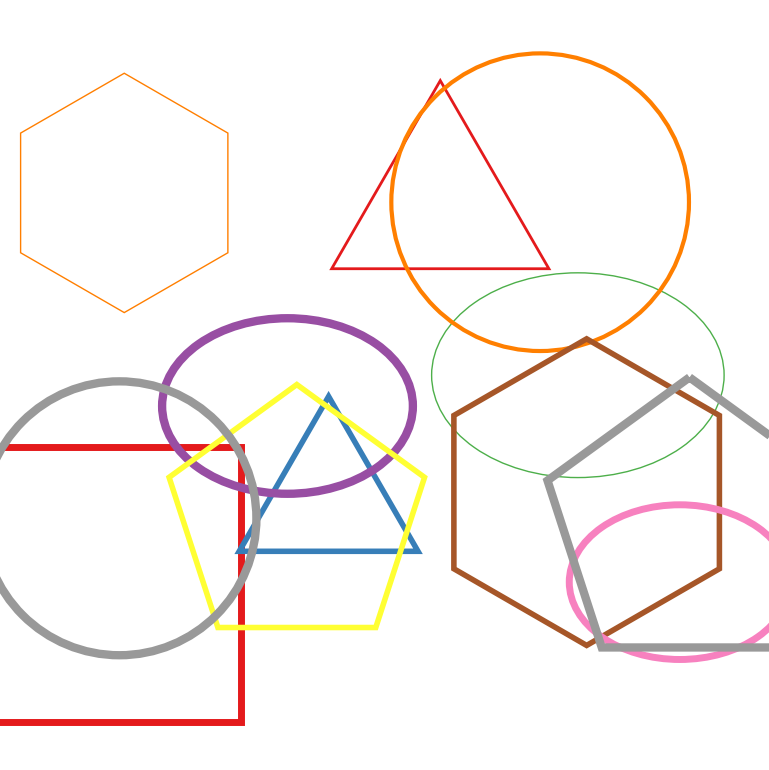[{"shape": "square", "thickness": 2.5, "radius": 0.9, "center": [0.133, 0.241]}, {"shape": "triangle", "thickness": 1, "radius": 0.81, "center": [0.572, 0.732]}, {"shape": "triangle", "thickness": 2, "radius": 0.67, "center": [0.427, 0.351]}, {"shape": "oval", "thickness": 0.5, "radius": 0.95, "center": [0.75, 0.513]}, {"shape": "oval", "thickness": 3, "radius": 0.81, "center": [0.373, 0.473]}, {"shape": "circle", "thickness": 1.5, "radius": 0.97, "center": [0.701, 0.737]}, {"shape": "hexagon", "thickness": 0.5, "radius": 0.78, "center": [0.161, 0.749]}, {"shape": "pentagon", "thickness": 2, "radius": 0.87, "center": [0.385, 0.326]}, {"shape": "hexagon", "thickness": 2, "radius": 1.0, "center": [0.762, 0.361]}, {"shape": "oval", "thickness": 2.5, "radius": 0.72, "center": [0.883, 0.244]}, {"shape": "pentagon", "thickness": 3, "radius": 0.97, "center": [0.895, 0.316]}, {"shape": "circle", "thickness": 3, "radius": 0.89, "center": [0.155, 0.327]}]